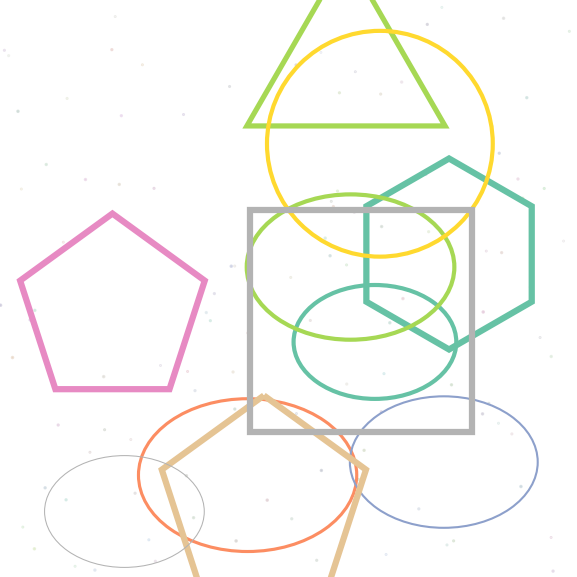[{"shape": "oval", "thickness": 2, "radius": 0.7, "center": [0.649, 0.407]}, {"shape": "hexagon", "thickness": 3, "radius": 0.83, "center": [0.778, 0.559]}, {"shape": "oval", "thickness": 1.5, "radius": 0.94, "center": [0.429, 0.176]}, {"shape": "oval", "thickness": 1, "radius": 0.81, "center": [0.768, 0.199]}, {"shape": "pentagon", "thickness": 3, "radius": 0.84, "center": [0.195, 0.461]}, {"shape": "triangle", "thickness": 2.5, "radius": 0.99, "center": [0.599, 0.88]}, {"shape": "oval", "thickness": 2, "radius": 0.9, "center": [0.607, 0.537]}, {"shape": "circle", "thickness": 2, "radius": 0.98, "center": [0.658, 0.75]}, {"shape": "pentagon", "thickness": 3, "radius": 0.93, "center": [0.457, 0.128]}, {"shape": "oval", "thickness": 0.5, "radius": 0.69, "center": [0.215, 0.113]}, {"shape": "square", "thickness": 3, "radius": 0.96, "center": [0.626, 0.443]}]